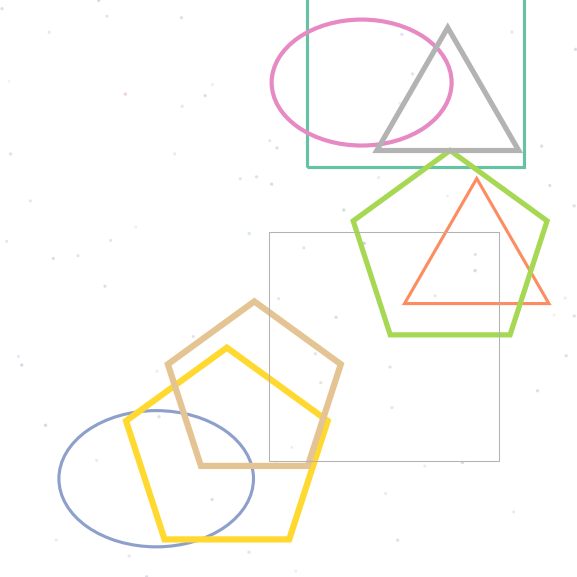[{"shape": "square", "thickness": 1.5, "radius": 0.94, "center": [0.719, 0.897]}, {"shape": "triangle", "thickness": 1.5, "radius": 0.72, "center": [0.826, 0.546]}, {"shape": "oval", "thickness": 1.5, "radius": 0.84, "center": [0.27, 0.17]}, {"shape": "oval", "thickness": 2, "radius": 0.78, "center": [0.626, 0.856]}, {"shape": "pentagon", "thickness": 2.5, "radius": 0.88, "center": [0.779, 0.562]}, {"shape": "pentagon", "thickness": 3, "radius": 0.92, "center": [0.393, 0.214]}, {"shape": "pentagon", "thickness": 3, "radius": 0.79, "center": [0.44, 0.32]}, {"shape": "triangle", "thickness": 2.5, "radius": 0.71, "center": [0.775, 0.809]}, {"shape": "square", "thickness": 0.5, "radius": 0.99, "center": [0.665, 0.399]}]